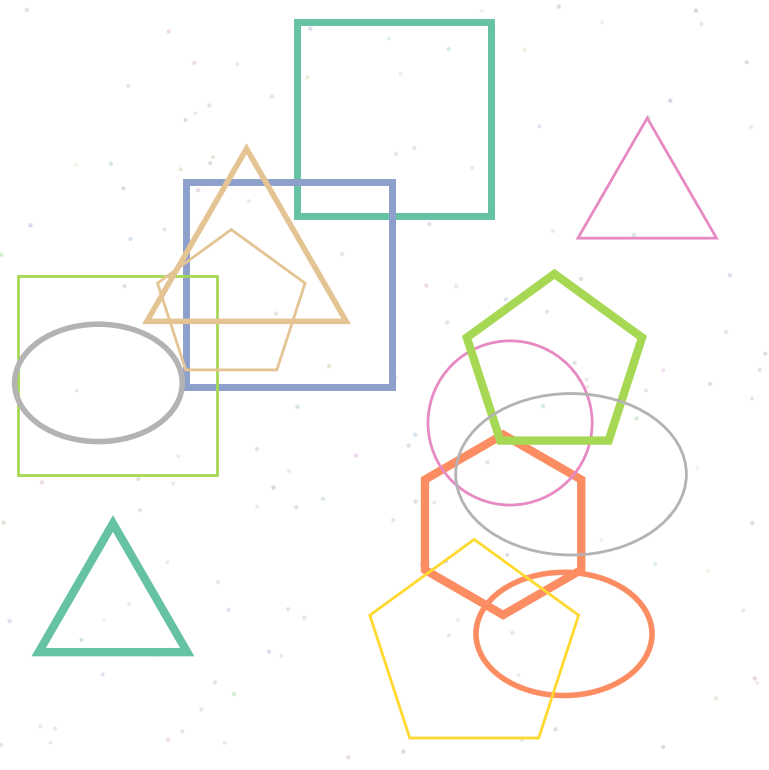[{"shape": "square", "thickness": 2.5, "radius": 0.63, "center": [0.512, 0.845]}, {"shape": "triangle", "thickness": 3, "radius": 0.56, "center": [0.147, 0.209]}, {"shape": "oval", "thickness": 2, "radius": 0.57, "center": [0.732, 0.177]}, {"shape": "hexagon", "thickness": 3, "radius": 0.59, "center": [0.653, 0.319]}, {"shape": "square", "thickness": 2.5, "radius": 0.67, "center": [0.375, 0.631]}, {"shape": "triangle", "thickness": 1, "radius": 0.52, "center": [0.841, 0.743]}, {"shape": "circle", "thickness": 1, "radius": 0.53, "center": [0.662, 0.451]}, {"shape": "pentagon", "thickness": 3, "radius": 0.6, "center": [0.72, 0.525]}, {"shape": "square", "thickness": 1, "radius": 0.65, "center": [0.152, 0.512]}, {"shape": "pentagon", "thickness": 1, "radius": 0.71, "center": [0.616, 0.157]}, {"shape": "triangle", "thickness": 2, "radius": 0.75, "center": [0.32, 0.657]}, {"shape": "pentagon", "thickness": 1, "radius": 0.5, "center": [0.3, 0.601]}, {"shape": "oval", "thickness": 2, "radius": 0.54, "center": [0.128, 0.503]}, {"shape": "oval", "thickness": 1, "radius": 0.75, "center": [0.742, 0.384]}]